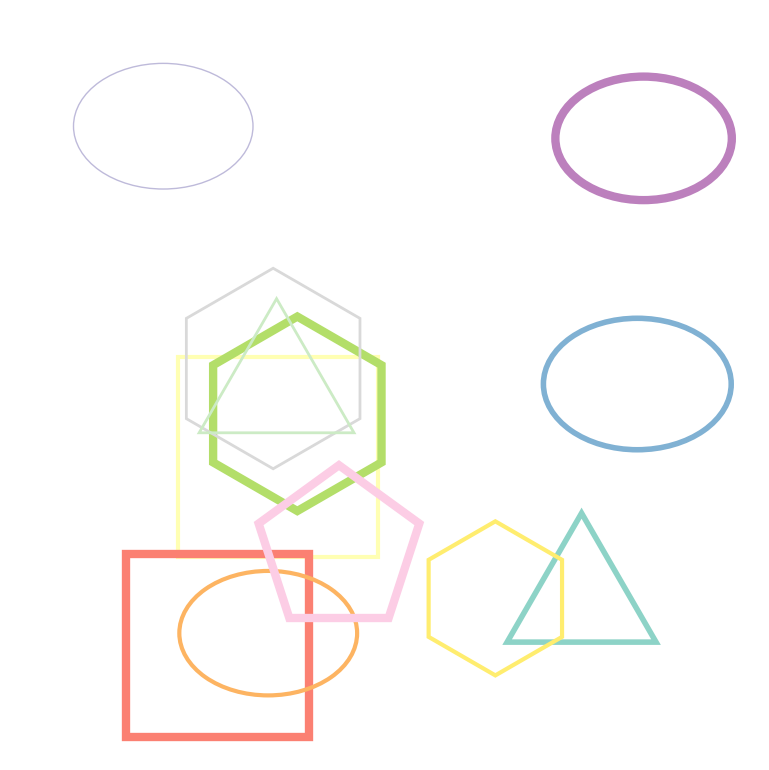[{"shape": "triangle", "thickness": 2, "radius": 0.56, "center": [0.755, 0.222]}, {"shape": "square", "thickness": 1.5, "radius": 0.65, "center": [0.361, 0.406]}, {"shape": "oval", "thickness": 0.5, "radius": 0.58, "center": [0.212, 0.836]}, {"shape": "square", "thickness": 3, "radius": 0.59, "center": [0.283, 0.162]}, {"shape": "oval", "thickness": 2, "radius": 0.61, "center": [0.828, 0.501]}, {"shape": "oval", "thickness": 1.5, "radius": 0.58, "center": [0.348, 0.178]}, {"shape": "hexagon", "thickness": 3, "radius": 0.63, "center": [0.386, 0.463]}, {"shape": "pentagon", "thickness": 3, "radius": 0.55, "center": [0.44, 0.286]}, {"shape": "hexagon", "thickness": 1, "radius": 0.65, "center": [0.355, 0.521]}, {"shape": "oval", "thickness": 3, "radius": 0.57, "center": [0.836, 0.82]}, {"shape": "triangle", "thickness": 1, "radius": 0.58, "center": [0.359, 0.496]}, {"shape": "hexagon", "thickness": 1.5, "radius": 0.5, "center": [0.643, 0.223]}]